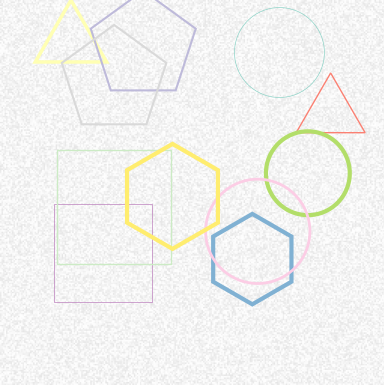[{"shape": "circle", "thickness": 0.5, "radius": 0.58, "center": [0.726, 0.864]}, {"shape": "triangle", "thickness": 2.5, "radius": 0.53, "center": [0.184, 0.893]}, {"shape": "pentagon", "thickness": 1.5, "radius": 0.72, "center": [0.372, 0.881]}, {"shape": "triangle", "thickness": 1, "radius": 0.52, "center": [0.859, 0.707]}, {"shape": "hexagon", "thickness": 3, "radius": 0.59, "center": [0.655, 0.327]}, {"shape": "circle", "thickness": 3, "radius": 0.54, "center": [0.8, 0.55]}, {"shape": "circle", "thickness": 2, "radius": 0.68, "center": [0.669, 0.399]}, {"shape": "pentagon", "thickness": 1.5, "radius": 0.71, "center": [0.296, 0.793]}, {"shape": "square", "thickness": 0.5, "radius": 0.64, "center": [0.267, 0.342]}, {"shape": "square", "thickness": 1, "radius": 0.74, "center": [0.297, 0.463]}, {"shape": "hexagon", "thickness": 3, "radius": 0.68, "center": [0.448, 0.49]}]